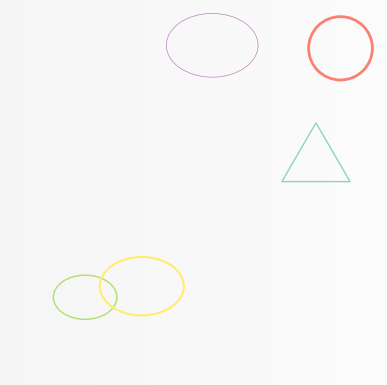[{"shape": "triangle", "thickness": 1, "radius": 0.51, "center": [0.815, 0.579]}, {"shape": "circle", "thickness": 2, "radius": 0.41, "center": [0.879, 0.875]}, {"shape": "oval", "thickness": 1, "radius": 0.41, "center": [0.22, 0.228]}, {"shape": "oval", "thickness": 0.5, "radius": 0.59, "center": [0.548, 0.882]}, {"shape": "oval", "thickness": 1.5, "radius": 0.54, "center": [0.366, 0.257]}]